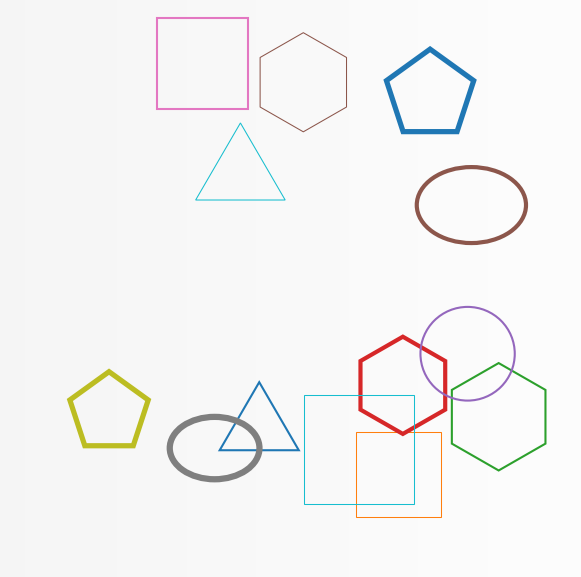[{"shape": "pentagon", "thickness": 2.5, "radius": 0.39, "center": [0.74, 0.835]}, {"shape": "triangle", "thickness": 1, "radius": 0.39, "center": [0.446, 0.259]}, {"shape": "square", "thickness": 0.5, "radius": 0.37, "center": [0.686, 0.178]}, {"shape": "hexagon", "thickness": 1, "radius": 0.46, "center": [0.858, 0.277]}, {"shape": "hexagon", "thickness": 2, "radius": 0.42, "center": [0.693, 0.332]}, {"shape": "circle", "thickness": 1, "radius": 0.41, "center": [0.804, 0.387]}, {"shape": "oval", "thickness": 2, "radius": 0.47, "center": [0.811, 0.644]}, {"shape": "hexagon", "thickness": 0.5, "radius": 0.43, "center": [0.522, 0.857]}, {"shape": "square", "thickness": 1, "radius": 0.39, "center": [0.349, 0.888]}, {"shape": "oval", "thickness": 3, "radius": 0.39, "center": [0.369, 0.223]}, {"shape": "pentagon", "thickness": 2.5, "radius": 0.35, "center": [0.188, 0.285]}, {"shape": "square", "thickness": 0.5, "radius": 0.47, "center": [0.617, 0.221]}, {"shape": "triangle", "thickness": 0.5, "radius": 0.44, "center": [0.414, 0.697]}]